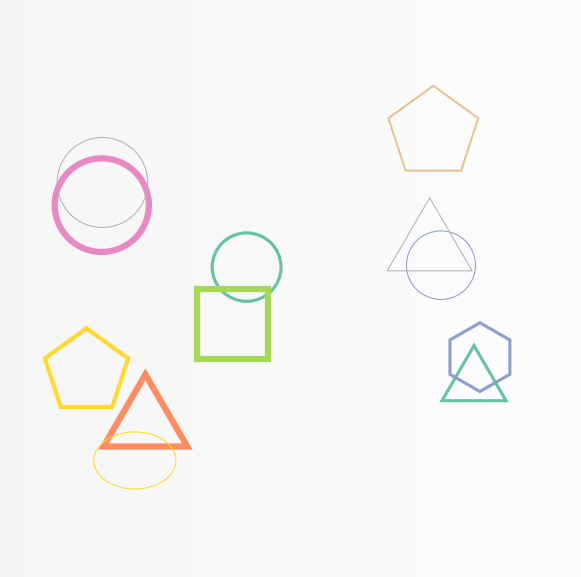[{"shape": "triangle", "thickness": 1.5, "radius": 0.32, "center": [0.816, 0.337]}, {"shape": "circle", "thickness": 1.5, "radius": 0.3, "center": [0.424, 0.537]}, {"shape": "triangle", "thickness": 3, "radius": 0.42, "center": [0.25, 0.268]}, {"shape": "circle", "thickness": 0.5, "radius": 0.3, "center": [0.759, 0.54]}, {"shape": "hexagon", "thickness": 1.5, "radius": 0.3, "center": [0.826, 0.381]}, {"shape": "circle", "thickness": 3, "radius": 0.41, "center": [0.175, 0.644]}, {"shape": "square", "thickness": 3, "radius": 0.3, "center": [0.4, 0.438]}, {"shape": "oval", "thickness": 0.5, "radius": 0.35, "center": [0.232, 0.202]}, {"shape": "pentagon", "thickness": 2, "radius": 0.38, "center": [0.149, 0.355]}, {"shape": "pentagon", "thickness": 1, "radius": 0.41, "center": [0.746, 0.769]}, {"shape": "triangle", "thickness": 0.5, "radius": 0.42, "center": [0.739, 0.572]}, {"shape": "circle", "thickness": 0.5, "radius": 0.39, "center": [0.176, 0.683]}]